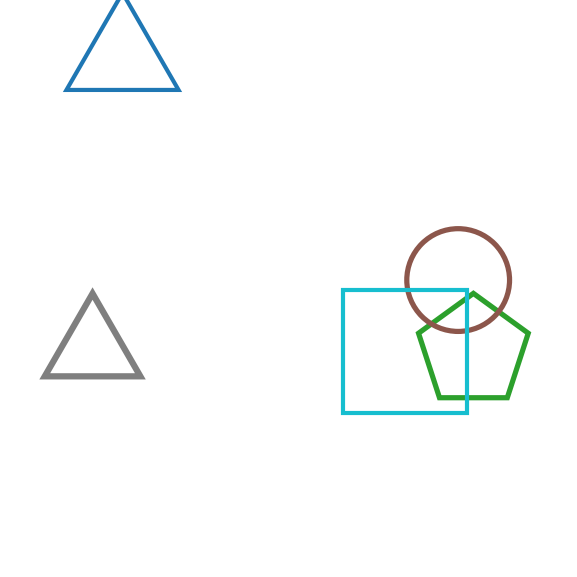[{"shape": "triangle", "thickness": 2, "radius": 0.56, "center": [0.212, 0.899]}, {"shape": "pentagon", "thickness": 2.5, "radius": 0.5, "center": [0.82, 0.391]}, {"shape": "circle", "thickness": 2.5, "radius": 0.44, "center": [0.793, 0.514]}, {"shape": "triangle", "thickness": 3, "radius": 0.48, "center": [0.16, 0.395]}, {"shape": "square", "thickness": 2, "radius": 0.54, "center": [0.701, 0.391]}]